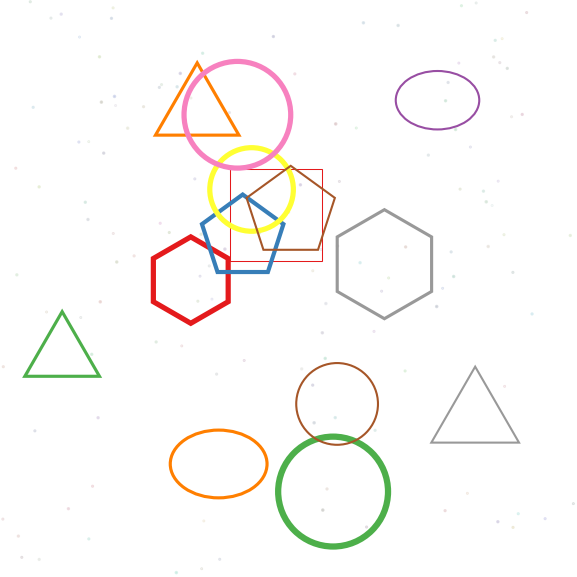[{"shape": "square", "thickness": 0.5, "radius": 0.4, "center": [0.477, 0.627]}, {"shape": "hexagon", "thickness": 2.5, "radius": 0.37, "center": [0.33, 0.514]}, {"shape": "pentagon", "thickness": 2, "radius": 0.37, "center": [0.42, 0.588]}, {"shape": "circle", "thickness": 3, "radius": 0.48, "center": [0.577, 0.148]}, {"shape": "triangle", "thickness": 1.5, "radius": 0.37, "center": [0.108, 0.385]}, {"shape": "oval", "thickness": 1, "radius": 0.36, "center": [0.758, 0.826]}, {"shape": "triangle", "thickness": 1.5, "radius": 0.42, "center": [0.341, 0.807]}, {"shape": "oval", "thickness": 1.5, "radius": 0.42, "center": [0.379, 0.196]}, {"shape": "circle", "thickness": 2.5, "radius": 0.36, "center": [0.436, 0.671]}, {"shape": "pentagon", "thickness": 1, "radius": 0.4, "center": [0.503, 0.632]}, {"shape": "circle", "thickness": 1, "radius": 0.35, "center": [0.584, 0.3]}, {"shape": "circle", "thickness": 2.5, "radius": 0.46, "center": [0.411, 0.8]}, {"shape": "hexagon", "thickness": 1.5, "radius": 0.47, "center": [0.666, 0.542]}, {"shape": "triangle", "thickness": 1, "radius": 0.44, "center": [0.823, 0.277]}]